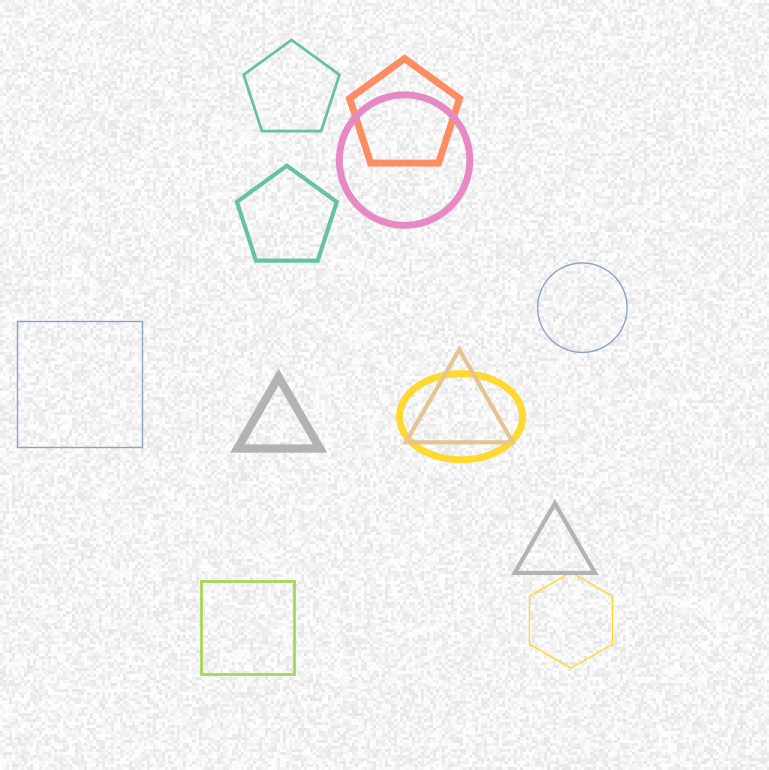[{"shape": "pentagon", "thickness": 1.5, "radius": 0.34, "center": [0.373, 0.717]}, {"shape": "pentagon", "thickness": 1, "radius": 0.33, "center": [0.379, 0.883]}, {"shape": "pentagon", "thickness": 2.5, "radius": 0.38, "center": [0.525, 0.849]}, {"shape": "circle", "thickness": 0.5, "radius": 0.29, "center": [0.756, 0.6]}, {"shape": "square", "thickness": 0.5, "radius": 0.41, "center": [0.103, 0.501]}, {"shape": "circle", "thickness": 2.5, "radius": 0.42, "center": [0.525, 0.792]}, {"shape": "square", "thickness": 1, "radius": 0.3, "center": [0.321, 0.185]}, {"shape": "oval", "thickness": 2.5, "radius": 0.4, "center": [0.599, 0.459]}, {"shape": "hexagon", "thickness": 0.5, "radius": 0.31, "center": [0.741, 0.194]}, {"shape": "triangle", "thickness": 1.5, "radius": 0.4, "center": [0.596, 0.466]}, {"shape": "triangle", "thickness": 1.5, "radius": 0.3, "center": [0.721, 0.286]}, {"shape": "triangle", "thickness": 3, "radius": 0.31, "center": [0.362, 0.448]}]